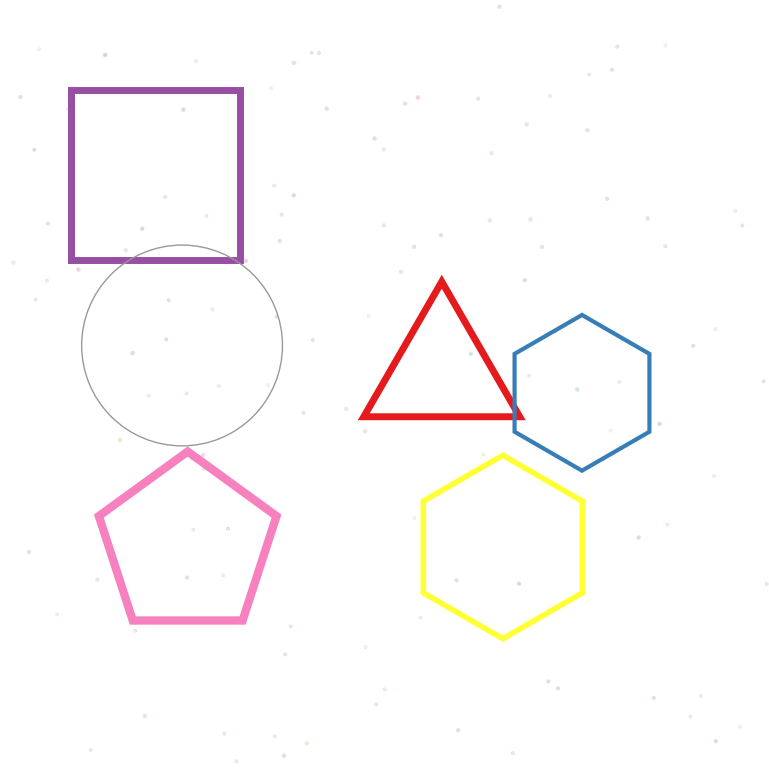[{"shape": "triangle", "thickness": 2.5, "radius": 0.58, "center": [0.574, 0.517]}, {"shape": "hexagon", "thickness": 1.5, "radius": 0.51, "center": [0.756, 0.49]}, {"shape": "square", "thickness": 2.5, "radius": 0.55, "center": [0.202, 0.773]}, {"shape": "hexagon", "thickness": 2, "radius": 0.6, "center": [0.653, 0.29]}, {"shape": "pentagon", "thickness": 3, "radius": 0.61, "center": [0.244, 0.292]}, {"shape": "circle", "thickness": 0.5, "radius": 0.65, "center": [0.236, 0.551]}]